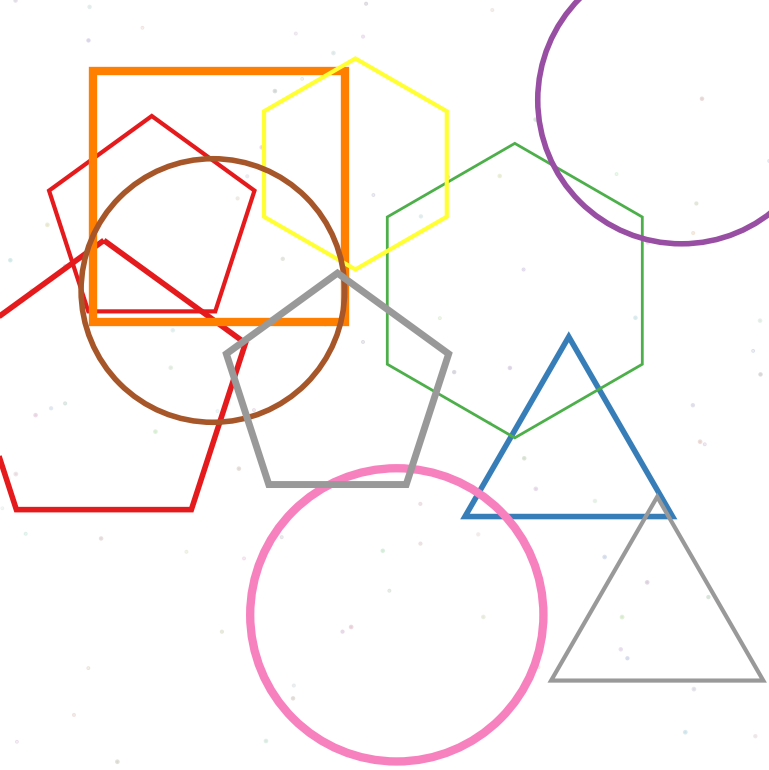[{"shape": "pentagon", "thickness": 2, "radius": 0.97, "center": [0.135, 0.495]}, {"shape": "pentagon", "thickness": 1.5, "radius": 0.7, "center": [0.197, 0.709]}, {"shape": "triangle", "thickness": 2, "radius": 0.78, "center": [0.739, 0.407]}, {"shape": "hexagon", "thickness": 1, "radius": 0.96, "center": [0.669, 0.623]}, {"shape": "circle", "thickness": 2, "radius": 0.93, "center": [0.885, 0.87]}, {"shape": "square", "thickness": 3, "radius": 0.82, "center": [0.284, 0.745]}, {"shape": "hexagon", "thickness": 1.5, "radius": 0.68, "center": [0.462, 0.787]}, {"shape": "circle", "thickness": 2, "radius": 0.86, "center": [0.276, 0.623]}, {"shape": "circle", "thickness": 3, "radius": 0.95, "center": [0.515, 0.201]}, {"shape": "pentagon", "thickness": 2.5, "radius": 0.76, "center": [0.438, 0.494]}, {"shape": "triangle", "thickness": 1.5, "radius": 0.8, "center": [0.854, 0.196]}]